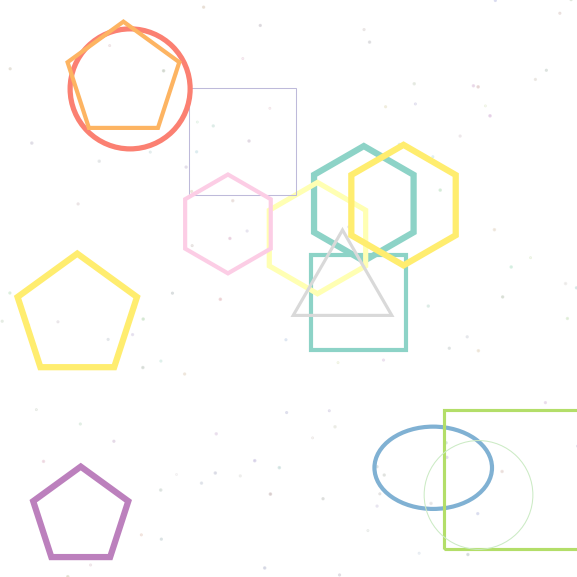[{"shape": "square", "thickness": 2, "radius": 0.41, "center": [0.621, 0.475]}, {"shape": "hexagon", "thickness": 3, "radius": 0.5, "center": [0.63, 0.647]}, {"shape": "hexagon", "thickness": 2.5, "radius": 0.48, "center": [0.55, 0.587]}, {"shape": "square", "thickness": 0.5, "radius": 0.47, "center": [0.42, 0.754]}, {"shape": "circle", "thickness": 2.5, "radius": 0.52, "center": [0.225, 0.845]}, {"shape": "oval", "thickness": 2, "radius": 0.51, "center": [0.75, 0.189]}, {"shape": "pentagon", "thickness": 2, "radius": 0.51, "center": [0.214, 0.86]}, {"shape": "square", "thickness": 1.5, "radius": 0.6, "center": [0.889, 0.169]}, {"shape": "hexagon", "thickness": 2, "radius": 0.43, "center": [0.395, 0.611]}, {"shape": "triangle", "thickness": 1.5, "radius": 0.49, "center": [0.593, 0.502]}, {"shape": "pentagon", "thickness": 3, "radius": 0.43, "center": [0.14, 0.105]}, {"shape": "circle", "thickness": 0.5, "radius": 0.47, "center": [0.829, 0.142]}, {"shape": "pentagon", "thickness": 3, "radius": 0.54, "center": [0.134, 0.451]}, {"shape": "hexagon", "thickness": 3, "radius": 0.52, "center": [0.699, 0.644]}]